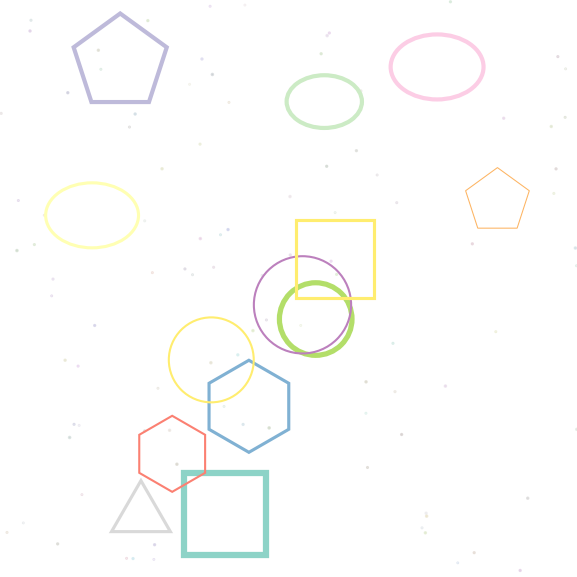[{"shape": "square", "thickness": 3, "radius": 0.36, "center": [0.389, 0.109]}, {"shape": "oval", "thickness": 1.5, "radius": 0.4, "center": [0.159, 0.626]}, {"shape": "pentagon", "thickness": 2, "radius": 0.42, "center": [0.208, 0.891]}, {"shape": "hexagon", "thickness": 1, "radius": 0.33, "center": [0.298, 0.213]}, {"shape": "hexagon", "thickness": 1.5, "radius": 0.4, "center": [0.431, 0.296]}, {"shape": "pentagon", "thickness": 0.5, "radius": 0.29, "center": [0.861, 0.651]}, {"shape": "circle", "thickness": 2.5, "radius": 0.31, "center": [0.547, 0.447]}, {"shape": "oval", "thickness": 2, "radius": 0.4, "center": [0.757, 0.883]}, {"shape": "triangle", "thickness": 1.5, "radius": 0.29, "center": [0.244, 0.108]}, {"shape": "circle", "thickness": 1, "radius": 0.42, "center": [0.524, 0.471]}, {"shape": "oval", "thickness": 2, "radius": 0.33, "center": [0.562, 0.823]}, {"shape": "square", "thickness": 1.5, "radius": 0.34, "center": [0.58, 0.551]}, {"shape": "circle", "thickness": 1, "radius": 0.37, "center": [0.366, 0.376]}]